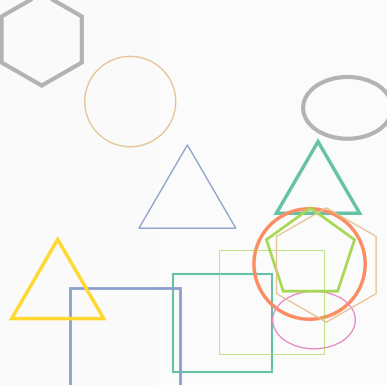[{"shape": "square", "thickness": 1.5, "radius": 0.64, "center": [0.575, 0.161]}, {"shape": "triangle", "thickness": 2.5, "radius": 0.62, "center": [0.821, 0.508]}, {"shape": "circle", "thickness": 2.5, "radius": 0.72, "center": [0.799, 0.314]}, {"shape": "square", "thickness": 2, "radius": 0.7, "center": [0.323, 0.112]}, {"shape": "triangle", "thickness": 1, "radius": 0.72, "center": [0.484, 0.479]}, {"shape": "oval", "thickness": 1, "radius": 0.53, "center": [0.81, 0.169]}, {"shape": "square", "thickness": 0.5, "radius": 0.68, "center": [0.701, 0.215]}, {"shape": "pentagon", "thickness": 2, "radius": 0.6, "center": [0.801, 0.34]}, {"shape": "triangle", "thickness": 2.5, "radius": 0.69, "center": [0.149, 0.241]}, {"shape": "hexagon", "thickness": 1, "radius": 0.74, "center": [0.842, 0.312]}, {"shape": "circle", "thickness": 1, "radius": 0.59, "center": [0.336, 0.736]}, {"shape": "hexagon", "thickness": 3, "radius": 0.6, "center": [0.108, 0.897]}, {"shape": "oval", "thickness": 3, "radius": 0.57, "center": [0.897, 0.72]}]